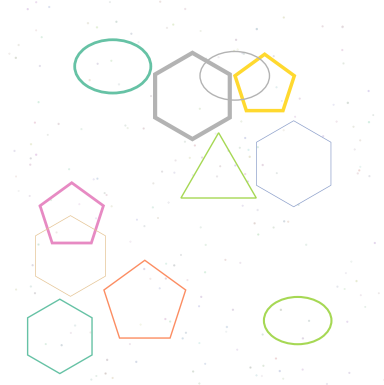[{"shape": "oval", "thickness": 2, "radius": 0.49, "center": [0.293, 0.828]}, {"shape": "hexagon", "thickness": 1, "radius": 0.48, "center": [0.155, 0.126]}, {"shape": "pentagon", "thickness": 1, "radius": 0.56, "center": [0.376, 0.212]}, {"shape": "hexagon", "thickness": 0.5, "radius": 0.56, "center": [0.763, 0.575]}, {"shape": "pentagon", "thickness": 2, "radius": 0.43, "center": [0.186, 0.439]}, {"shape": "oval", "thickness": 1.5, "radius": 0.44, "center": [0.773, 0.167]}, {"shape": "triangle", "thickness": 1, "radius": 0.56, "center": [0.568, 0.542]}, {"shape": "pentagon", "thickness": 2.5, "radius": 0.4, "center": [0.687, 0.778]}, {"shape": "hexagon", "thickness": 0.5, "radius": 0.52, "center": [0.183, 0.335]}, {"shape": "oval", "thickness": 1, "radius": 0.45, "center": [0.61, 0.803]}, {"shape": "hexagon", "thickness": 3, "radius": 0.56, "center": [0.5, 0.751]}]